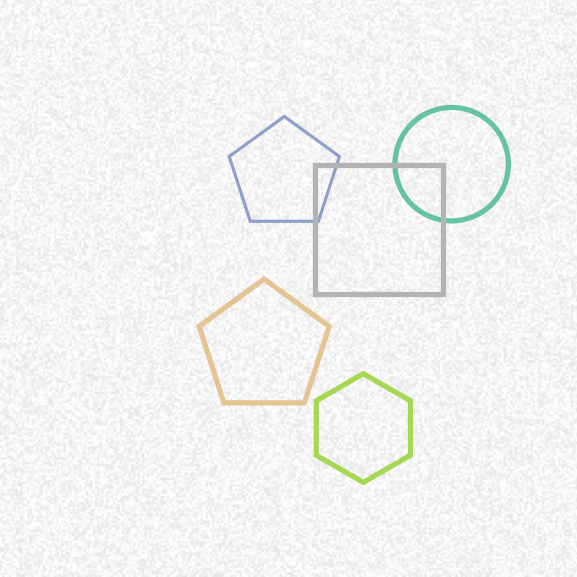[{"shape": "circle", "thickness": 2.5, "radius": 0.49, "center": [0.782, 0.715]}, {"shape": "pentagon", "thickness": 1.5, "radius": 0.5, "center": [0.492, 0.697]}, {"shape": "hexagon", "thickness": 2.5, "radius": 0.47, "center": [0.629, 0.258]}, {"shape": "pentagon", "thickness": 2.5, "radius": 0.59, "center": [0.457, 0.397]}, {"shape": "square", "thickness": 2.5, "radius": 0.56, "center": [0.657, 0.602]}]